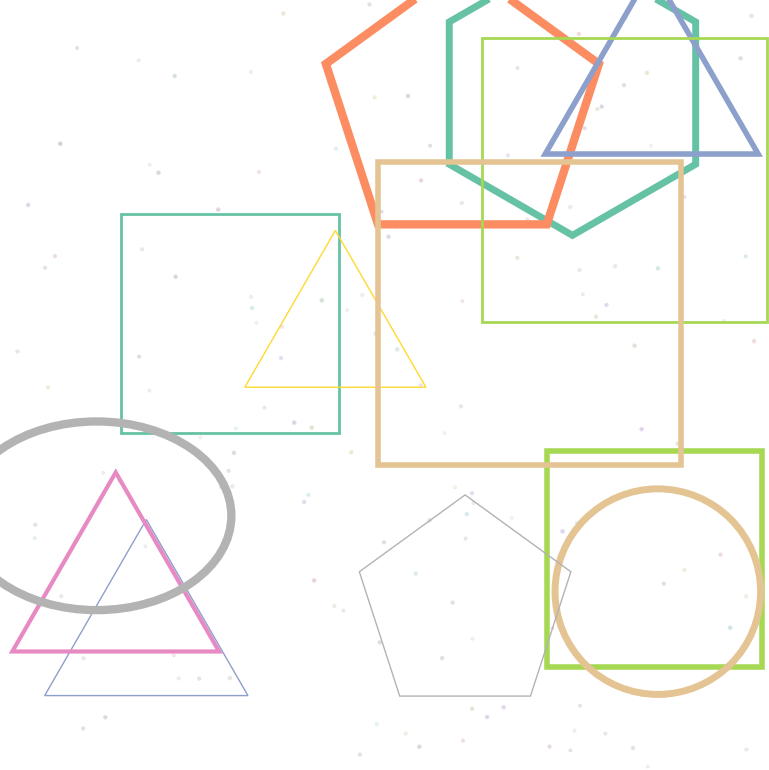[{"shape": "hexagon", "thickness": 2.5, "radius": 0.92, "center": [0.743, 0.879]}, {"shape": "square", "thickness": 1, "radius": 0.71, "center": [0.299, 0.58]}, {"shape": "pentagon", "thickness": 3, "radius": 0.93, "center": [0.6, 0.859]}, {"shape": "triangle", "thickness": 2, "radius": 0.8, "center": [0.846, 0.88]}, {"shape": "triangle", "thickness": 0.5, "radius": 0.76, "center": [0.19, 0.173]}, {"shape": "triangle", "thickness": 1.5, "radius": 0.78, "center": [0.15, 0.231]}, {"shape": "square", "thickness": 2, "radius": 0.7, "center": [0.85, 0.274]}, {"shape": "square", "thickness": 1, "radius": 0.92, "center": [0.811, 0.766]}, {"shape": "triangle", "thickness": 0.5, "radius": 0.68, "center": [0.436, 0.565]}, {"shape": "circle", "thickness": 2.5, "radius": 0.67, "center": [0.854, 0.232]}, {"shape": "square", "thickness": 2, "radius": 0.98, "center": [0.688, 0.593]}, {"shape": "oval", "thickness": 3, "radius": 0.88, "center": [0.125, 0.33]}, {"shape": "pentagon", "thickness": 0.5, "radius": 0.72, "center": [0.604, 0.213]}]